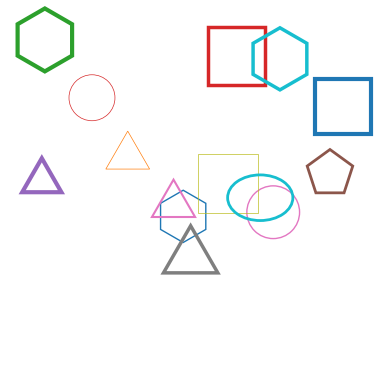[{"shape": "hexagon", "thickness": 1, "radius": 0.34, "center": [0.476, 0.438]}, {"shape": "square", "thickness": 3, "radius": 0.36, "center": [0.891, 0.724]}, {"shape": "triangle", "thickness": 0.5, "radius": 0.33, "center": [0.332, 0.594]}, {"shape": "hexagon", "thickness": 3, "radius": 0.41, "center": [0.116, 0.896]}, {"shape": "circle", "thickness": 0.5, "radius": 0.3, "center": [0.239, 0.746]}, {"shape": "square", "thickness": 2.5, "radius": 0.38, "center": [0.615, 0.854]}, {"shape": "triangle", "thickness": 3, "radius": 0.29, "center": [0.109, 0.53]}, {"shape": "pentagon", "thickness": 2, "radius": 0.31, "center": [0.857, 0.549]}, {"shape": "triangle", "thickness": 1.5, "radius": 0.32, "center": [0.451, 0.469]}, {"shape": "circle", "thickness": 1, "radius": 0.34, "center": [0.71, 0.449]}, {"shape": "triangle", "thickness": 2.5, "radius": 0.41, "center": [0.495, 0.332]}, {"shape": "square", "thickness": 0.5, "radius": 0.39, "center": [0.592, 0.524]}, {"shape": "oval", "thickness": 2, "radius": 0.42, "center": [0.676, 0.486]}, {"shape": "hexagon", "thickness": 2.5, "radius": 0.4, "center": [0.727, 0.847]}]